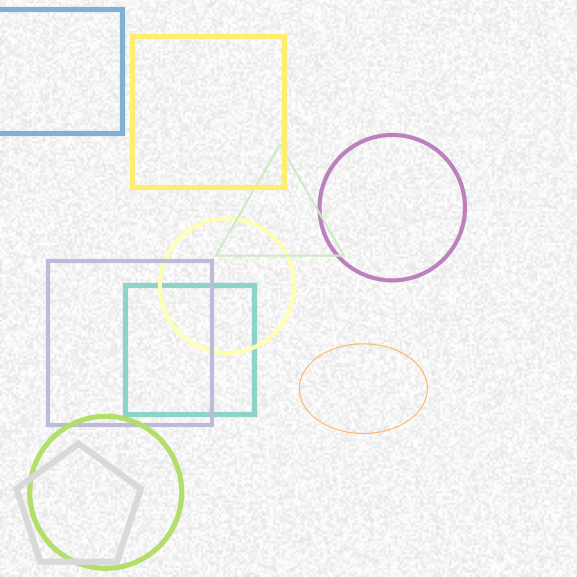[{"shape": "square", "thickness": 2.5, "radius": 0.56, "center": [0.328, 0.394]}, {"shape": "circle", "thickness": 2, "radius": 0.58, "center": [0.393, 0.504]}, {"shape": "square", "thickness": 2, "radius": 0.71, "center": [0.225, 0.405]}, {"shape": "square", "thickness": 2.5, "radius": 0.54, "center": [0.105, 0.876]}, {"shape": "oval", "thickness": 0.5, "radius": 0.55, "center": [0.629, 0.326]}, {"shape": "circle", "thickness": 2.5, "radius": 0.66, "center": [0.183, 0.147]}, {"shape": "pentagon", "thickness": 3, "radius": 0.57, "center": [0.136, 0.118]}, {"shape": "circle", "thickness": 2, "radius": 0.63, "center": [0.679, 0.64]}, {"shape": "triangle", "thickness": 1, "radius": 0.64, "center": [0.485, 0.621]}, {"shape": "square", "thickness": 2.5, "radius": 0.66, "center": [0.36, 0.806]}]